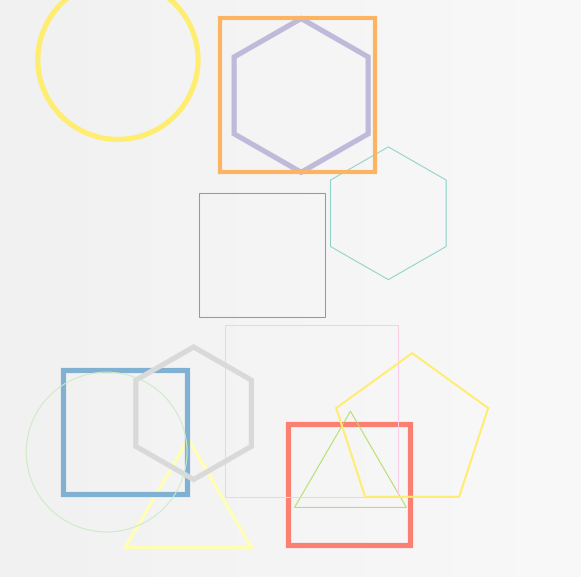[{"shape": "hexagon", "thickness": 0.5, "radius": 0.57, "center": [0.668, 0.63]}, {"shape": "triangle", "thickness": 1.5, "radius": 0.63, "center": [0.324, 0.114]}, {"shape": "hexagon", "thickness": 2.5, "radius": 0.67, "center": [0.518, 0.834]}, {"shape": "square", "thickness": 2.5, "radius": 0.52, "center": [0.601, 0.161]}, {"shape": "square", "thickness": 2.5, "radius": 0.53, "center": [0.215, 0.251]}, {"shape": "square", "thickness": 2, "radius": 0.67, "center": [0.512, 0.835]}, {"shape": "triangle", "thickness": 0.5, "radius": 0.56, "center": [0.603, 0.176]}, {"shape": "square", "thickness": 0.5, "radius": 0.75, "center": [0.536, 0.287]}, {"shape": "hexagon", "thickness": 2.5, "radius": 0.57, "center": [0.333, 0.284]}, {"shape": "square", "thickness": 0.5, "radius": 0.54, "center": [0.451, 0.558]}, {"shape": "circle", "thickness": 0.5, "radius": 0.69, "center": [0.183, 0.216]}, {"shape": "circle", "thickness": 2.5, "radius": 0.69, "center": [0.203, 0.896]}, {"shape": "pentagon", "thickness": 1, "radius": 0.69, "center": [0.709, 0.25]}]